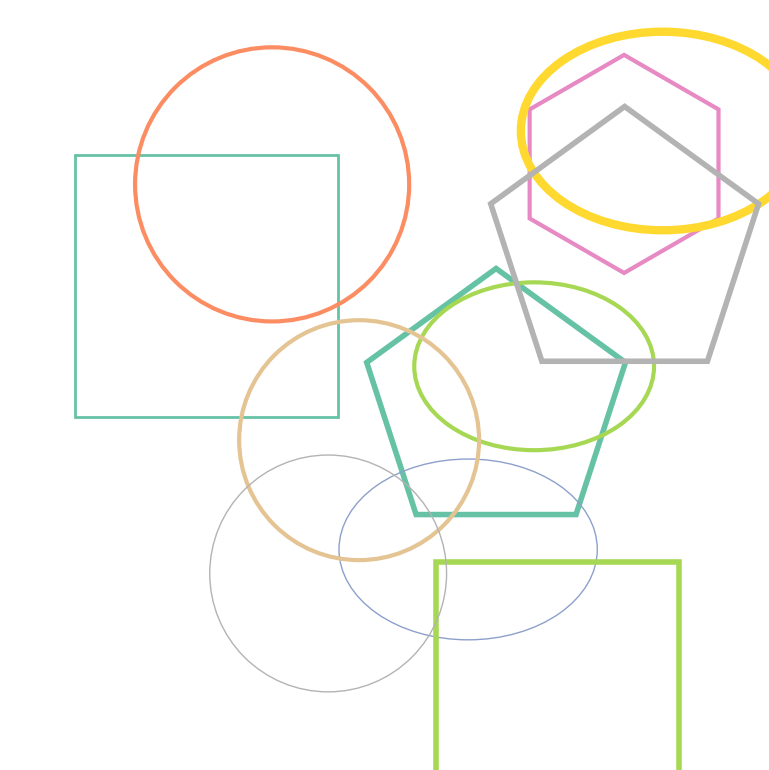[{"shape": "square", "thickness": 1, "radius": 0.85, "center": [0.268, 0.628]}, {"shape": "pentagon", "thickness": 2, "radius": 0.88, "center": [0.644, 0.475]}, {"shape": "circle", "thickness": 1.5, "radius": 0.89, "center": [0.353, 0.761]}, {"shape": "oval", "thickness": 0.5, "radius": 0.84, "center": [0.608, 0.286]}, {"shape": "hexagon", "thickness": 1.5, "radius": 0.71, "center": [0.81, 0.787]}, {"shape": "square", "thickness": 2, "radius": 0.79, "center": [0.724, 0.112]}, {"shape": "oval", "thickness": 1.5, "radius": 0.78, "center": [0.694, 0.524]}, {"shape": "oval", "thickness": 3, "radius": 0.92, "center": [0.861, 0.83]}, {"shape": "circle", "thickness": 1.5, "radius": 0.78, "center": [0.466, 0.428]}, {"shape": "circle", "thickness": 0.5, "radius": 0.77, "center": [0.426, 0.255]}, {"shape": "pentagon", "thickness": 2, "radius": 0.91, "center": [0.811, 0.679]}]